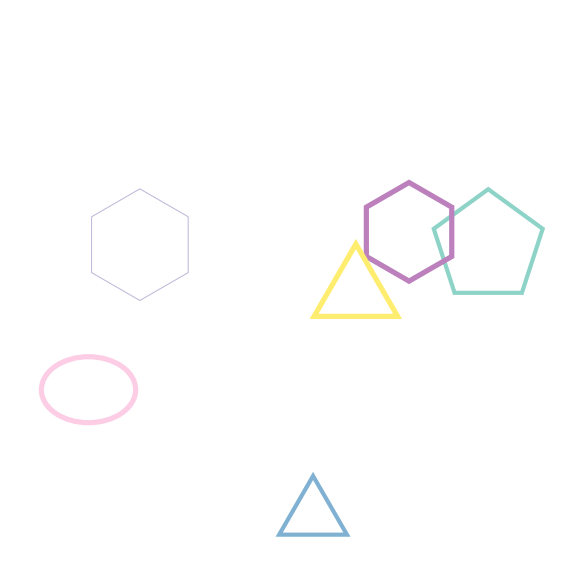[{"shape": "pentagon", "thickness": 2, "radius": 0.5, "center": [0.845, 0.572]}, {"shape": "hexagon", "thickness": 0.5, "radius": 0.48, "center": [0.242, 0.575]}, {"shape": "triangle", "thickness": 2, "radius": 0.34, "center": [0.542, 0.107]}, {"shape": "oval", "thickness": 2.5, "radius": 0.41, "center": [0.153, 0.324]}, {"shape": "hexagon", "thickness": 2.5, "radius": 0.43, "center": [0.708, 0.598]}, {"shape": "triangle", "thickness": 2.5, "radius": 0.42, "center": [0.616, 0.493]}]